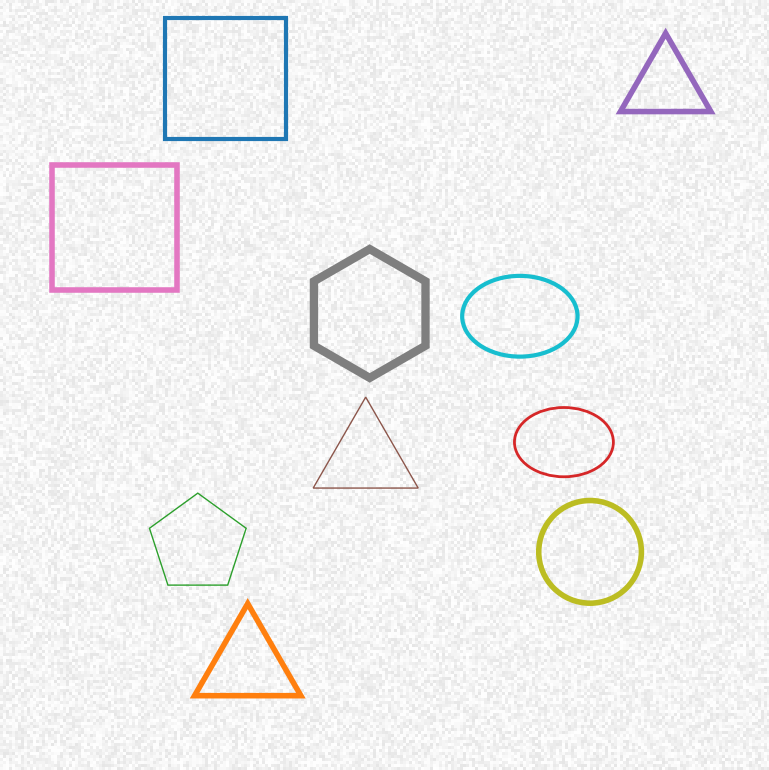[{"shape": "square", "thickness": 1.5, "radius": 0.39, "center": [0.293, 0.898]}, {"shape": "triangle", "thickness": 2, "radius": 0.4, "center": [0.322, 0.136]}, {"shape": "pentagon", "thickness": 0.5, "radius": 0.33, "center": [0.257, 0.294]}, {"shape": "oval", "thickness": 1, "radius": 0.32, "center": [0.732, 0.426]}, {"shape": "triangle", "thickness": 2, "radius": 0.34, "center": [0.864, 0.889]}, {"shape": "triangle", "thickness": 0.5, "radius": 0.39, "center": [0.475, 0.406]}, {"shape": "square", "thickness": 2, "radius": 0.41, "center": [0.149, 0.704]}, {"shape": "hexagon", "thickness": 3, "radius": 0.42, "center": [0.48, 0.593]}, {"shape": "circle", "thickness": 2, "radius": 0.33, "center": [0.766, 0.283]}, {"shape": "oval", "thickness": 1.5, "radius": 0.37, "center": [0.675, 0.589]}]